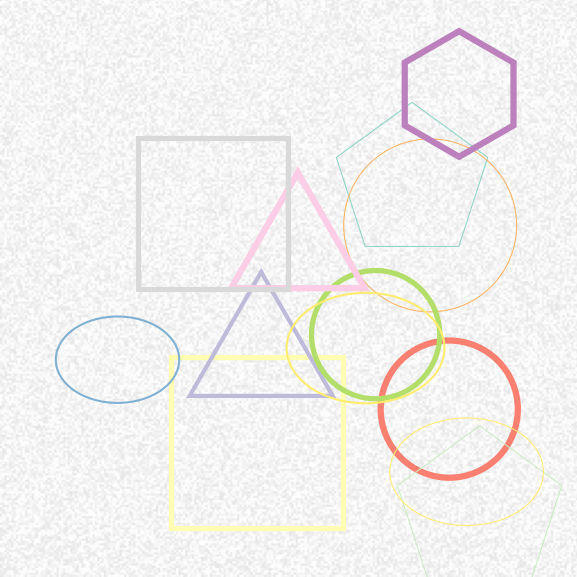[{"shape": "pentagon", "thickness": 0.5, "radius": 0.69, "center": [0.713, 0.684]}, {"shape": "square", "thickness": 2.5, "radius": 0.74, "center": [0.445, 0.233]}, {"shape": "triangle", "thickness": 2, "radius": 0.72, "center": [0.452, 0.385]}, {"shape": "circle", "thickness": 3, "radius": 0.59, "center": [0.778, 0.291]}, {"shape": "oval", "thickness": 1, "radius": 0.53, "center": [0.203, 0.376]}, {"shape": "circle", "thickness": 0.5, "radius": 0.75, "center": [0.745, 0.609]}, {"shape": "circle", "thickness": 2.5, "radius": 0.56, "center": [0.65, 0.42]}, {"shape": "triangle", "thickness": 3, "radius": 0.67, "center": [0.516, 0.567]}, {"shape": "square", "thickness": 2.5, "radius": 0.65, "center": [0.369, 0.63]}, {"shape": "hexagon", "thickness": 3, "radius": 0.54, "center": [0.795, 0.836]}, {"shape": "pentagon", "thickness": 0.5, "radius": 0.75, "center": [0.831, 0.112]}, {"shape": "oval", "thickness": 0.5, "radius": 0.66, "center": [0.808, 0.182]}, {"shape": "oval", "thickness": 1, "radius": 0.68, "center": [0.633, 0.396]}]